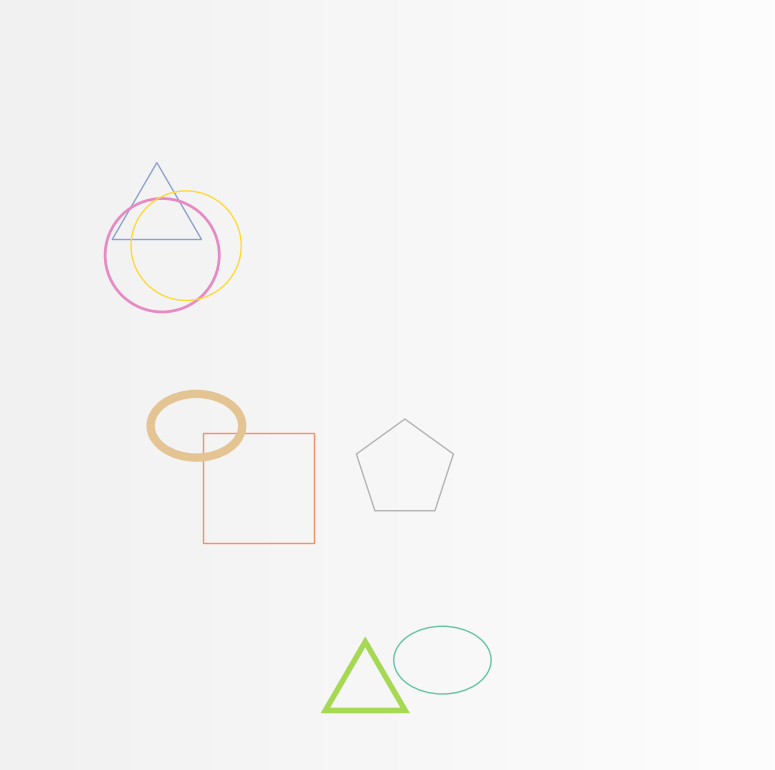[{"shape": "oval", "thickness": 0.5, "radius": 0.31, "center": [0.571, 0.143]}, {"shape": "square", "thickness": 0.5, "radius": 0.36, "center": [0.334, 0.366]}, {"shape": "triangle", "thickness": 0.5, "radius": 0.33, "center": [0.202, 0.722]}, {"shape": "circle", "thickness": 1, "radius": 0.37, "center": [0.209, 0.669]}, {"shape": "triangle", "thickness": 2, "radius": 0.3, "center": [0.471, 0.107]}, {"shape": "circle", "thickness": 0.5, "radius": 0.36, "center": [0.24, 0.681]}, {"shape": "oval", "thickness": 3, "radius": 0.3, "center": [0.253, 0.447]}, {"shape": "pentagon", "thickness": 0.5, "radius": 0.33, "center": [0.522, 0.39]}]